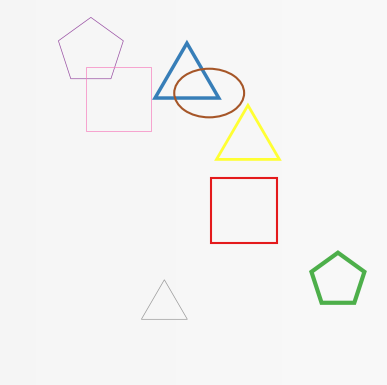[{"shape": "square", "thickness": 1.5, "radius": 0.43, "center": [0.63, 0.454]}, {"shape": "triangle", "thickness": 2.5, "radius": 0.48, "center": [0.482, 0.793]}, {"shape": "pentagon", "thickness": 3, "radius": 0.36, "center": [0.872, 0.272]}, {"shape": "pentagon", "thickness": 0.5, "radius": 0.44, "center": [0.234, 0.867]}, {"shape": "triangle", "thickness": 2, "radius": 0.47, "center": [0.64, 0.633]}, {"shape": "oval", "thickness": 1.5, "radius": 0.45, "center": [0.54, 0.758]}, {"shape": "square", "thickness": 0.5, "radius": 0.42, "center": [0.306, 0.742]}, {"shape": "triangle", "thickness": 0.5, "radius": 0.34, "center": [0.424, 0.205]}]